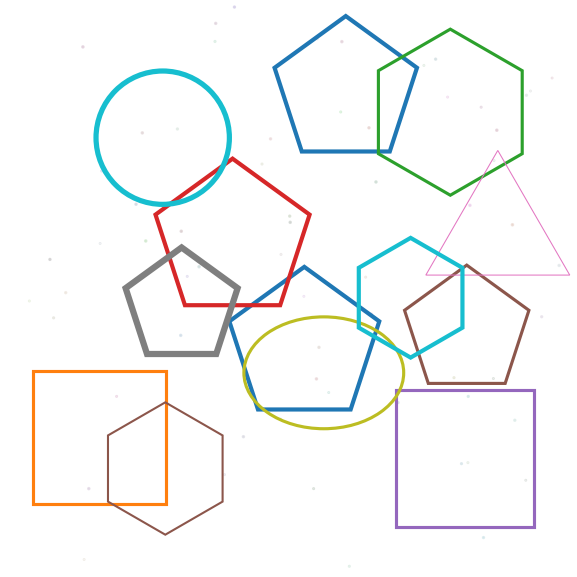[{"shape": "pentagon", "thickness": 2, "radius": 0.65, "center": [0.599, 0.842]}, {"shape": "pentagon", "thickness": 2, "radius": 0.68, "center": [0.527, 0.401]}, {"shape": "square", "thickness": 1.5, "radius": 0.57, "center": [0.172, 0.241]}, {"shape": "hexagon", "thickness": 1.5, "radius": 0.72, "center": [0.78, 0.805]}, {"shape": "pentagon", "thickness": 2, "radius": 0.7, "center": [0.403, 0.584]}, {"shape": "square", "thickness": 1.5, "radius": 0.6, "center": [0.806, 0.206]}, {"shape": "hexagon", "thickness": 1, "radius": 0.57, "center": [0.286, 0.188]}, {"shape": "pentagon", "thickness": 1.5, "radius": 0.57, "center": [0.808, 0.427]}, {"shape": "triangle", "thickness": 0.5, "radius": 0.72, "center": [0.862, 0.595]}, {"shape": "pentagon", "thickness": 3, "radius": 0.51, "center": [0.314, 0.469]}, {"shape": "oval", "thickness": 1.5, "radius": 0.69, "center": [0.561, 0.354]}, {"shape": "circle", "thickness": 2.5, "radius": 0.58, "center": [0.282, 0.761]}, {"shape": "hexagon", "thickness": 2, "radius": 0.52, "center": [0.711, 0.484]}]